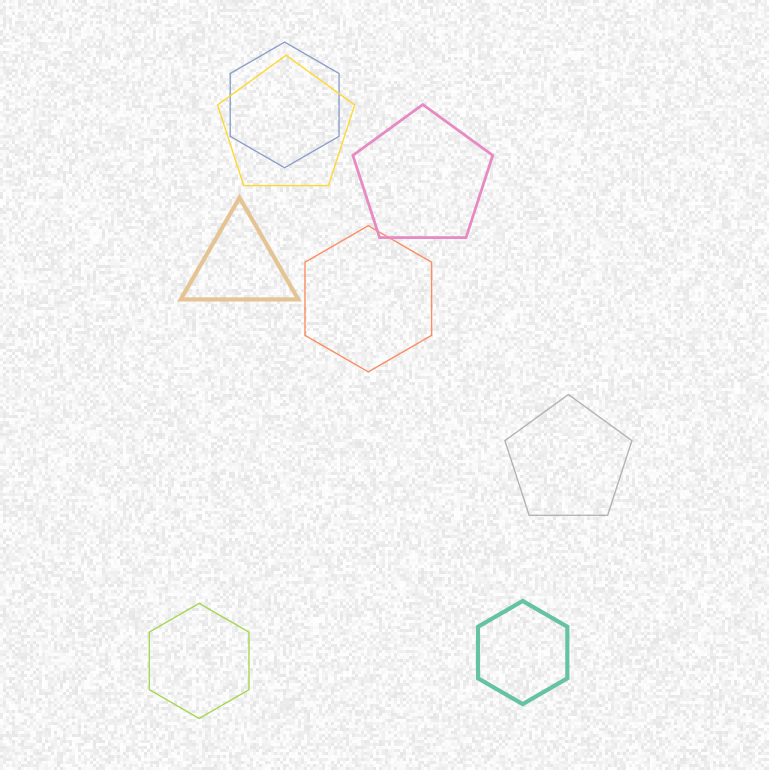[{"shape": "hexagon", "thickness": 1.5, "radius": 0.33, "center": [0.679, 0.153]}, {"shape": "hexagon", "thickness": 0.5, "radius": 0.47, "center": [0.478, 0.612]}, {"shape": "hexagon", "thickness": 0.5, "radius": 0.41, "center": [0.37, 0.864]}, {"shape": "pentagon", "thickness": 1, "radius": 0.48, "center": [0.549, 0.769]}, {"shape": "hexagon", "thickness": 0.5, "radius": 0.37, "center": [0.259, 0.142]}, {"shape": "pentagon", "thickness": 0.5, "radius": 0.47, "center": [0.372, 0.835]}, {"shape": "triangle", "thickness": 1.5, "radius": 0.44, "center": [0.311, 0.655]}, {"shape": "pentagon", "thickness": 0.5, "radius": 0.43, "center": [0.738, 0.401]}]